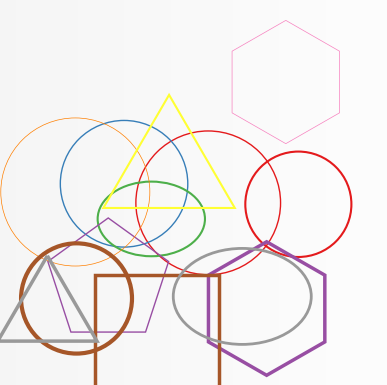[{"shape": "circle", "thickness": 1, "radius": 0.93, "center": [0.537, 0.473]}, {"shape": "circle", "thickness": 1.5, "radius": 0.68, "center": [0.77, 0.469]}, {"shape": "circle", "thickness": 1, "radius": 0.82, "center": [0.32, 0.523]}, {"shape": "oval", "thickness": 1.5, "radius": 0.69, "center": [0.39, 0.431]}, {"shape": "hexagon", "thickness": 2.5, "radius": 0.87, "center": [0.688, 0.199]}, {"shape": "pentagon", "thickness": 1, "radius": 0.82, "center": [0.279, 0.27]}, {"shape": "circle", "thickness": 0.5, "radius": 0.96, "center": [0.194, 0.501]}, {"shape": "triangle", "thickness": 1.5, "radius": 0.98, "center": [0.436, 0.558]}, {"shape": "square", "thickness": 2.5, "radius": 0.8, "center": [0.406, 0.126]}, {"shape": "circle", "thickness": 3, "radius": 0.72, "center": [0.197, 0.225]}, {"shape": "hexagon", "thickness": 0.5, "radius": 0.8, "center": [0.738, 0.787]}, {"shape": "oval", "thickness": 2, "radius": 0.89, "center": [0.625, 0.23]}, {"shape": "triangle", "thickness": 2.5, "radius": 0.74, "center": [0.122, 0.188]}]